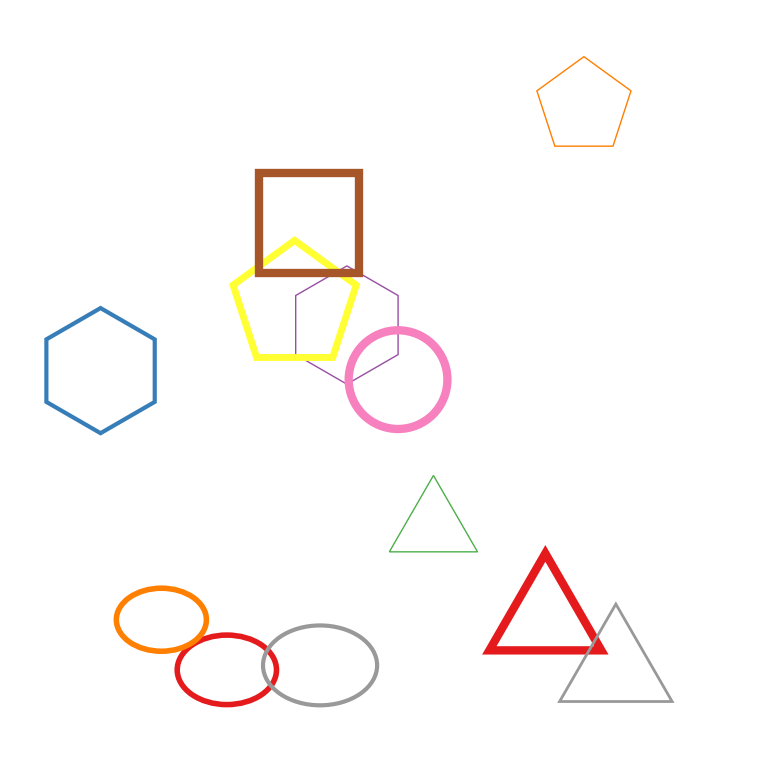[{"shape": "oval", "thickness": 2, "radius": 0.32, "center": [0.295, 0.13]}, {"shape": "triangle", "thickness": 3, "radius": 0.42, "center": [0.708, 0.197]}, {"shape": "hexagon", "thickness": 1.5, "radius": 0.41, "center": [0.131, 0.519]}, {"shape": "triangle", "thickness": 0.5, "radius": 0.33, "center": [0.563, 0.316]}, {"shape": "hexagon", "thickness": 0.5, "radius": 0.38, "center": [0.451, 0.578]}, {"shape": "oval", "thickness": 2, "radius": 0.29, "center": [0.21, 0.195]}, {"shape": "pentagon", "thickness": 0.5, "radius": 0.32, "center": [0.758, 0.862]}, {"shape": "pentagon", "thickness": 2.5, "radius": 0.42, "center": [0.383, 0.604]}, {"shape": "square", "thickness": 3, "radius": 0.32, "center": [0.401, 0.71]}, {"shape": "circle", "thickness": 3, "radius": 0.32, "center": [0.517, 0.507]}, {"shape": "triangle", "thickness": 1, "radius": 0.42, "center": [0.8, 0.131]}, {"shape": "oval", "thickness": 1.5, "radius": 0.37, "center": [0.416, 0.136]}]